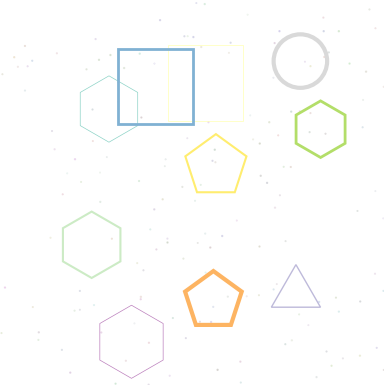[{"shape": "hexagon", "thickness": 0.5, "radius": 0.43, "center": [0.283, 0.717]}, {"shape": "square", "thickness": 0.5, "radius": 0.49, "center": [0.534, 0.784]}, {"shape": "triangle", "thickness": 1, "radius": 0.37, "center": [0.769, 0.239]}, {"shape": "square", "thickness": 2, "radius": 0.49, "center": [0.405, 0.775]}, {"shape": "pentagon", "thickness": 3, "radius": 0.39, "center": [0.554, 0.219]}, {"shape": "hexagon", "thickness": 2, "radius": 0.37, "center": [0.833, 0.664]}, {"shape": "circle", "thickness": 3, "radius": 0.35, "center": [0.78, 0.841]}, {"shape": "hexagon", "thickness": 0.5, "radius": 0.47, "center": [0.342, 0.112]}, {"shape": "hexagon", "thickness": 1.5, "radius": 0.43, "center": [0.238, 0.364]}, {"shape": "pentagon", "thickness": 1.5, "radius": 0.42, "center": [0.561, 0.568]}]